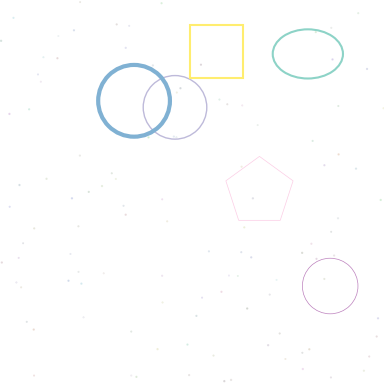[{"shape": "oval", "thickness": 1.5, "radius": 0.46, "center": [0.8, 0.86]}, {"shape": "circle", "thickness": 1, "radius": 0.41, "center": [0.455, 0.721]}, {"shape": "circle", "thickness": 3, "radius": 0.47, "center": [0.348, 0.738]}, {"shape": "pentagon", "thickness": 0.5, "radius": 0.46, "center": [0.674, 0.502]}, {"shape": "circle", "thickness": 0.5, "radius": 0.36, "center": [0.858, 0.257]}, {"shape": "square", "thickness": 1.5, "radius": 0.34, "center": [0.561, 0.866]}]